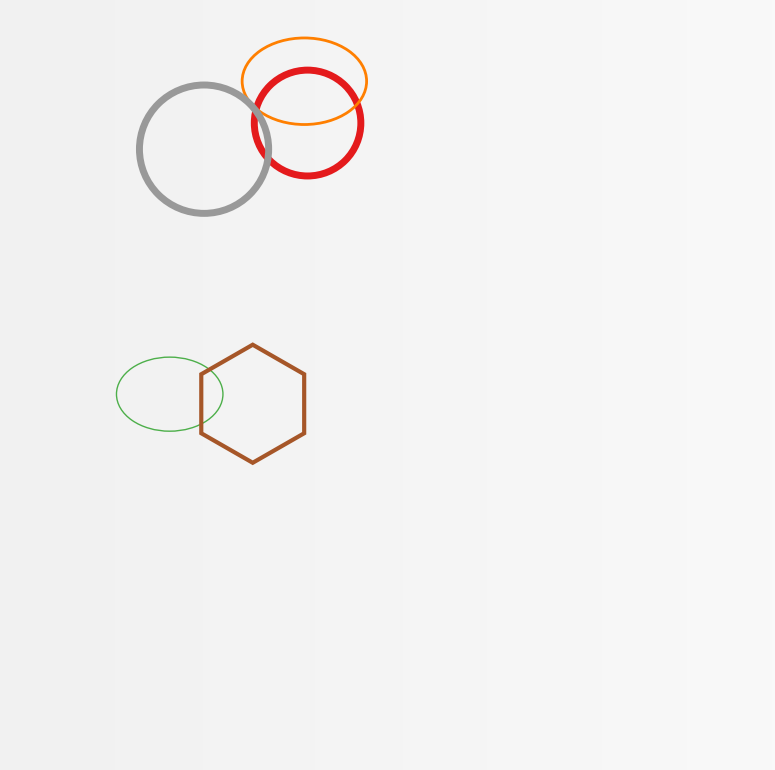[{"shape": "circle", "thickness": 2.5, "radius": 0.34, "center": [0.397, 0.84]}, {"shape": "oval", "thickness": 0.5, "radius": 0.34, "center": [0.219, 0.488]}, {"shape": "oval", "thickness": 1, "radius": 0.4, "center": [0.393, 0.894]}, {"shape": "hexagon", "thickness": 1.5, "radius": 0.38, "center": [0.326, 0.476]}, {"shape": "circle", "thickness": 2.5, "radius": 0.42, "center": [0.263, 0.806]}]